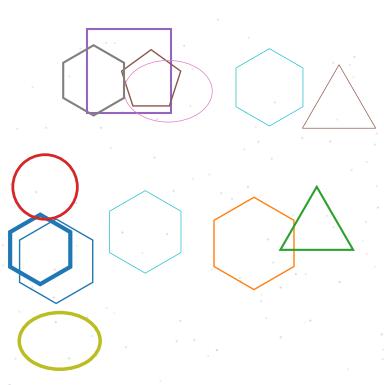[{"shape": "hexagon", "thickness": 1, "radius": 0.55, "center": [0.146, 0.322]}, {"shape": "hexagon", "thickness": 3, "radius": 0.45, "center": [0.104, 0.352]}, {"shape": "hexagon", "thickness": 1, "radius": 0.6, "center": [0.66, 0.368]}, {"shape": "triangle", "thickness": 1.5, "radius": 0.55, "center": [0.823, 0.406]}, {"shape": "circle", "thickness": 2, "radius": 0.42, "center": [0.117, 0.514]}, {"shape": "square", "thickness": 1.5, "radius": 0.55, "center": [0.335, 0.815]}, {"shape": "triangle", "thickness": 0.5, "radius": 0.55, "center": [0.881, 0.722]}, {"shape": "pentagon", "thickness": 1, "radius": 0.4, "center": [0.393, 0.79]}, {"shape": "oval", "thickness": 0.5, "radius": 0.57, "center": [0.437, 0.763]}, {"shape": "hexagon", "thickness": 1.5, "radius": 0.46, "center": [0.243, 0.791]}, {"shape": "oval", "thickness": 2.5, "radius": 0.53, "center": [0.155, 0.114]}, {"shape": "hexagon", "thickness": 0.5, "radius": 0.5, "center": [0.7, 0.773]}, {"shape": "hexagon", "thickness": 0.5, "radius": 0.54, "center": [0.377, 0.398]}]